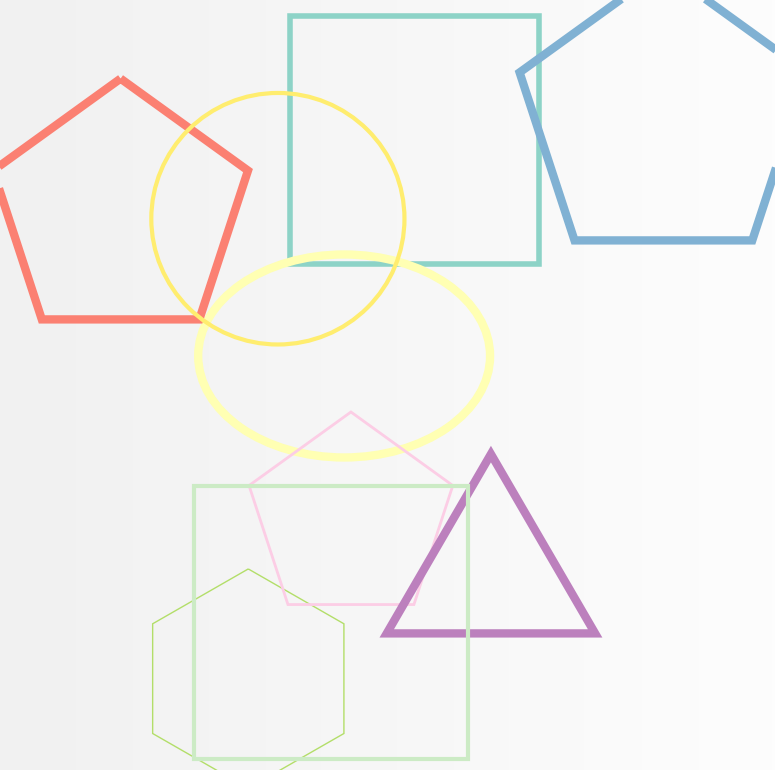[{"shape": "square", "thickness": 2, "radius": 0.81, "center": [0.535, 0.818]}, {"shape": "oval", "thickness": 3, "radius": 0.94, "center": [0.444, 0.538]}, {"shape": "pentagon", "thickness": 3, "radius": 0.86, "center": [0.156, 0.725]}, {"shape": "pentagon", "thickness": 3, "radius": 0.98, "center": [0.856, 0.846]}, {"shape": "hexagon", "thickness": 0.5, "radius": 0.71, "center": [0.32, 0.119]}, {"shape": "pentagon", "thickness": 1, "radius": 0.69, "center": [0.453, 0.327]}, {"shape": "triangle", "thickness": 3, "radius": 0.78, "center": [0.633, 0.255]}, {"shape": "square", "thickness": 1.5, "radius": 0.89, "center": [0.427, 0.192]}, {"shape": "circle", "thickness": 1.5, "radius": 0.82, "center": [0.359, 0.716]}]